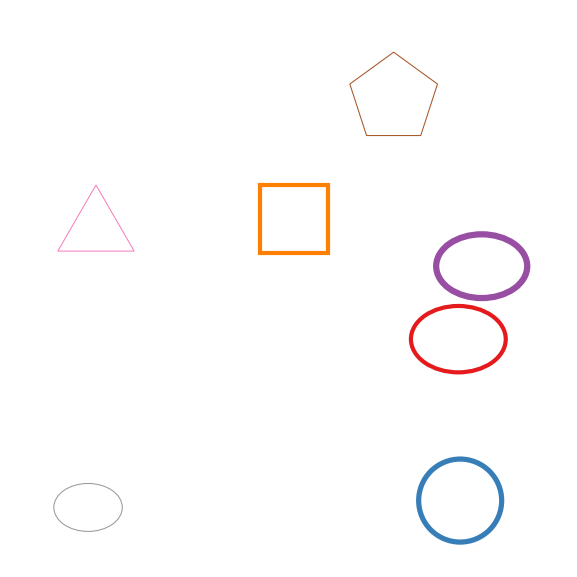[{"shape": "oval", "thickness": 2, "radius": 0.41, "center": [0.794, 0.412]}, {"shape": "circle", "thickness": 2.5, "radius": 0.36, "center": [0.797, 0.132]}, {"shape": "oval", "thickness": 3, "radius": 0.39, "center": [0.834, 0.538]}, {"shape": "square", "thickness": 2, "radius": 0.29, "center": [0.509, 0.62]}, {"shape": "pentagon", "thickness": 0.5, "radius": 0.4, "center": [0.682, 0.829]}, {"shape": "triangle", "thickness": 0.5, "radius": 0.38, "center": [0.166, 0.602]}, {"shape": "oval", "thickness": 0.5, "radius": 0.3, "center": [0.152, 0.12]}]